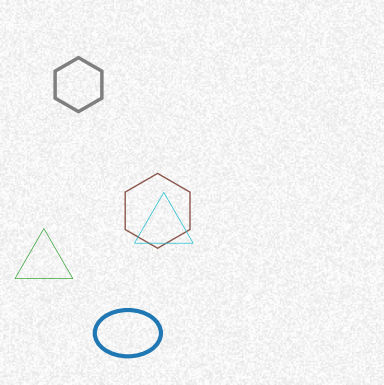[{"shape": "oval", "thickness": 3, "radius": 0.43, "center": [0.332, 0.135]}, {"shape": "triangle", "thickness": 0.5, "radius": 0.43, "center": [0.114, 0.32]}, {"shape": "hexagon", "thickness": 1, "radius": 0.49, "center": [0.409, 0.452]}, {"shape": "hexagon", "thickness": 2.5, "radius": 0.35, "center": [0.204, 0.78]}, {"shape": "triangle", "thickness": 0.5, "radius": 0.44, "center": [0.425, 0.412]}]